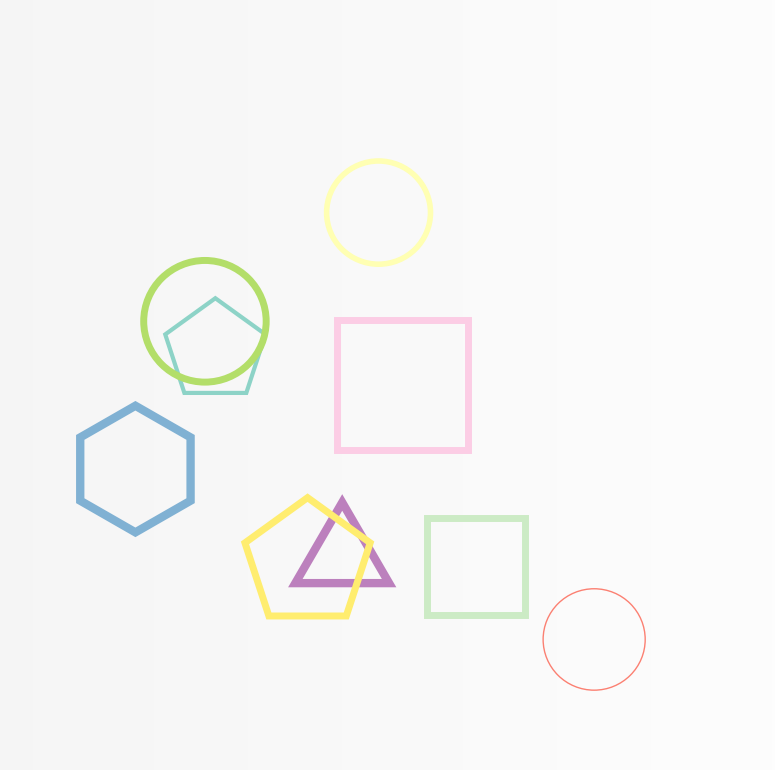[{"shape": "pentagon", "thickness": 1.5, "radius": 0.34, "center": [0.278, 0.545]}, {"shape": "circle", "thickness": 2, "radius": 0.34, "center": [0.488, 0.724]}, {"shape": "circle", "thickness": 0.5, "radius": 0.33, "center": [0.767, 0.17]}, {"shape": "hexagon", "thickness": 3, "radius": 0.41, "center": [0.175, 0.391]}, {"shape": "circle", "thickness": 2.5, "radius": 0.4, "center": [0.264, 0.583]}, {"shape": "square", "thickness": 2.5, "radius": 0.42, "center": [0.52, 0.5]}, {"shape": "triangle", "thickness": 3, "radius": 0.35, "center": [0.442, 0.278]}, {"shape": "square", "thickness": 2.5, "radius": 0.32, "center": [0.614, 0.264]}, {"shape": "pentagon", "thickness": 2.5, "radius": 0.42, "center": [0.397, 0.269]}]